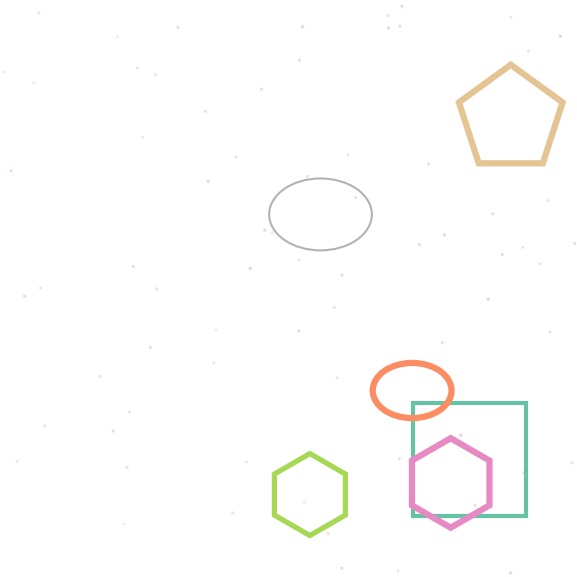[{"shape": "square", "thickness": 2, "radius": 0.49, "center": [0.812, 0.203]}, {"shape": "oval", "thickness": 3, "radius": 0.34, "center": [0.714, 0.323]}, {"shape": "hexagon", "thickness": 3, "radius": 0.39, "center": [0.78, 0.163]}, {"shape": "hexagon", "thickness": 2.5, "radius": 0.35, "center": [0.537, 0.143]}, {"shape": "pentagon", "thickness": 3, "radius": 0.47, "center": [0.884, 0.793]}, {"shape": "oval", "thickness": 1, "radius": 0.44, "center": [0.555, 0.628]}]